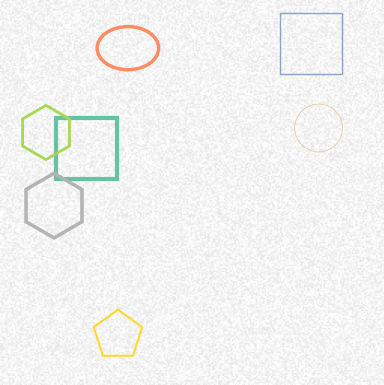[{"shape": "square", "thickness": 3, "radius": 0.4, "center": [0.225, 0.614]}, {"shape": "oval", "thickness": 2.5, "radius": 0.4, "center": [0.332, 0.875]}, {"shape": "square", "thickness": 1, "radius": 0.4, "center": [0.807, 0.887]}, {"shape": "hexagon", "thickness": 2, "radius": 0.35, "center": [0.12, 0.656]}, {"shape": "pentagon", "thickness": 1.5, "radius": 0.33, "center": [0.306, 0.13]}, {"shape": "circle", "thickness": 0.5, "radius": 0.31, "center": [0.828, 0.668]}, {"shape": "hexagon", "thickness": 2.5, "radius": 0.42, "center": [0.14, 0.466]}]